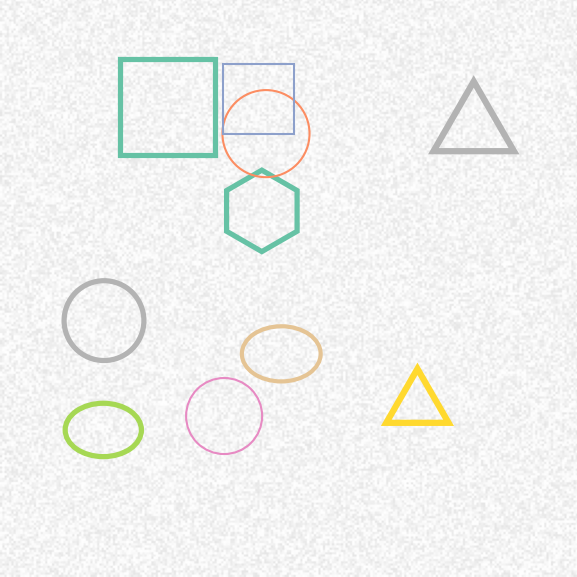[{"shape": "square", "thickness": 2.5, "radius": 0.42, "center": [0.29, 0.814]}, {"shape": "hexagon", "thickness": 2.5, "radius": 0.35, "center": [0.453, 0.634]}, {"shape": "circle", "thickness": 1, "radius": 0.38, "center": [0.461, 0.768]}, {"shape": "square", "thickness": 1, "radius": 0.31, "center": [0.447, 0.828]}, {"shape": "circle", "thickness": 1, "radius": 0.33, "center": [0.388, 0.279]}, {"shape": "oval", "thickness": 2.5, "radius": 0.33, "center": [0.179, 0.255]}, {"shape": "triangle", "thickness": 3, "radius": 0.31, "center": [0.723, 0.298]}, {"shape": "oval", "thickness": 2, "radius": 0.34, "center": [0.487, 0.386]}, {"shape": "circle", "thickness": 2.5, "radius": 0.35, "center": [0.18, 0.444]}, {"shape": "triangle", "thickness": 3, "radius": 0.4, "center": [0.82, 0.778]}]